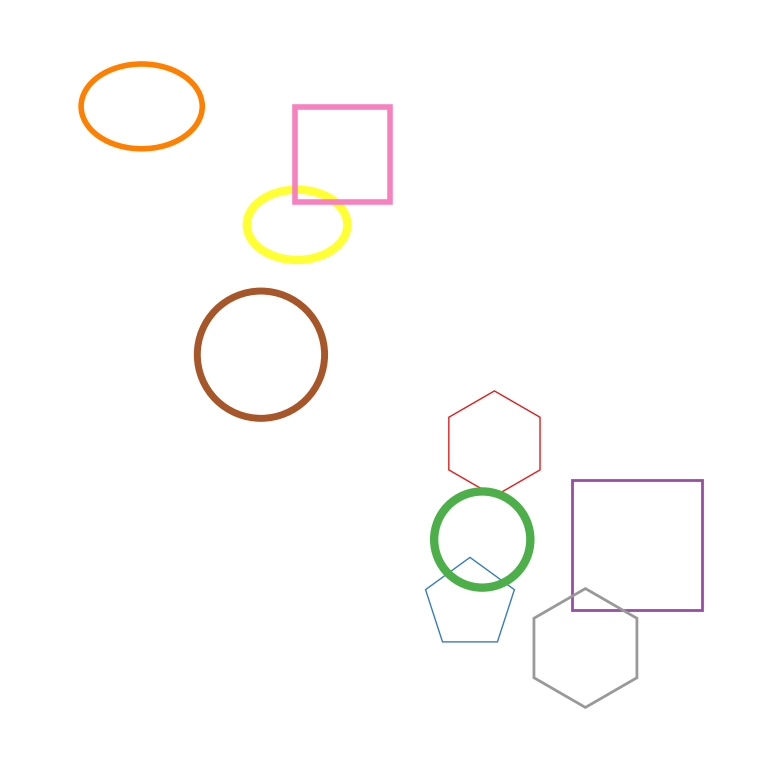[{"shape": "hexagon", "thickness": 0.5, "radius": 0.34, "center": [0.642, 0.424]}, {"shape": "pentagon", "thickness": 0.5, "radius": 0.3, "center": [0.61, 0.215]}, {"shape": "circle", "thickness": 3, "radius": 0.31, "center": [0.626, 0.299]}, {"shape": "square", "thickness": 1, "radius": 0.42, "center": [0.828, 0.292]}, {"shape": "oval", "thickness": 2, "radius": 0.39, "center": [0.184, 0.862]}, {"shape": "oval", "thickness": 3, "radius": 0.33, "center": [0.386, 0.708]}, {"shape": "circle", "thickness": 2.5, "radius": 0.41, "center": [0.339, 0.539]}, {"shape": "square", "thickness": 2, "radius": 0.31, "center": [0.444, 0.8]}, {"shape": "hexagon", "thickness": 1, "radius": 0.39, "center": [0.76, 0.158]}]